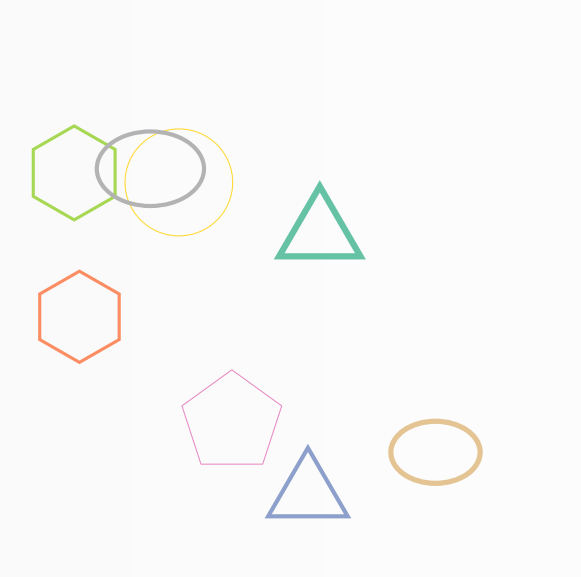[{"shape": "triangle", "thickness": 3, "radius": 0.4, "center": [0.55, 0.596]}, {"shape": "hexagon", "thickness": 1.5, "radius": 0.39, "center": [0.137, 0.451]}, {"shape": "triangle", "thickness": 2, "radius": 0.4, "center": [0.53, 0.145]}, {"shape": "pentagon", "thickness": 0.5, "radius": 0.45, "center": [0.399, 0.268]}, {"shape": "hexagon", "thickness": 1.5, "radius": 0.41, "center": [0.128, 0.7]}, {"shape": "circle", "thickness": 0.5, "radius": 0.46, "center": [0.308, 0.683]}, {"shape": "oval", "thickness": 2.5, "radius": 0.38, "center": [0.749, 0.216]}, {"shape": "oval", "thickness": 2, "radius": 0.46, "center": [0.259, 0.707]}]